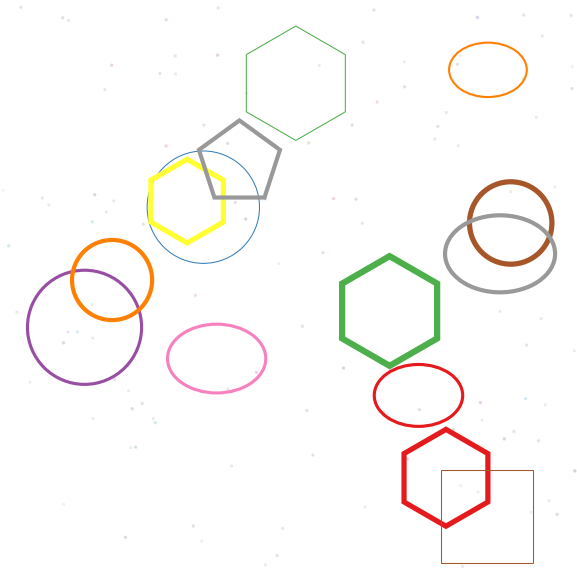[{"shape": "oval", "thickness": 1.5, "radius": 0.38, "center": [0.725, 0.314]}, {"shape": "hexagon", "thickness": 2.5, "radius": 0.42, "center": [0.772, 0.172]}, {"shape": "circle", "thickness": 0.5, "radius": 0.49, "center": [0.352, 0.64]}, {"shape": "hexagon", "thickness": 0.5, "radius": 0.5, "center": [0.512, 0.855]}, {"shape": "hexagon", "thickness": 3, "radius": 0.47, "center": [0.675, 0.461]}, {"shape": "circle", "thickness": 1.5, "radius": 0.49, "center": [0.146, 0.432]}, {"shape": "circle", "thickness": 2, "radius": 0.35, "center": [0.194, 0.514]}, {"shape": "oval", "thickness": 1, "radius": 0.34, "center": [0.845, 0.878]}, {"shape": "hexagon", "thickness": 2.5, "radius": 0.36, "center": [0.324, 0.651]}, {"shape": "circle", "thickness": 2.5, "radius": 0.36, "center": [0.884, 0.613]}, {"shape": "square", "thickness": 0.5, "radius": 0.4, "center": [0.843, 0.105]}, {"shape": "oval", "thickness": 1.5, "radius": 0.43, "center": [0.375, 0.378]}, {"shape": "oval", "thickness": 2, "radius": 0.48, "center": [0.866, 0.56]}, {"shape": "pentagon", "thickness": 2, "radius": 0.37, "center": [0.415, 0.717]}]